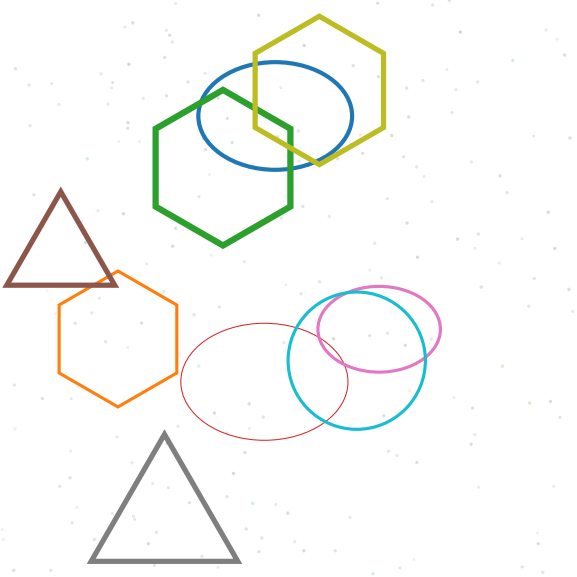[{"shape": "oval", "thickness": 2, "radius": 0.67, "center": [0.477, 0.798]}, {"shape": "hexagon", "thickness": 1.5, "radius": 0.59, "center": [0.204, 0.412]}, {"shape": "hexagon", "thickness": 3, "radius": 0.67, "center": [0.386, 0.709]}, {"shape": "oval", "thickness": 0.5, "radius": 0.72, "center": [0.458, 0.338]}, {"shape": "triangle", "thickness": 2.5, "radius": 0.54, "center": [0.105, 0.559]}, {"shape": "oval", "thickness": 1.5, "radius": 0.53, "center": [0.657, 0.429]}, {"shape": "triangle", "thickness": 2.5, "radius": 0.73, "center": [0.285, 0.1]}, {"shape": "hexagon", "thickness": 2.5, "radius": 0.64, "center": [0.553, 0.843]}, {"shape": "circle", "thickness": 1.5, "radius": 0.59, "center": [0.618, 0.375]}]